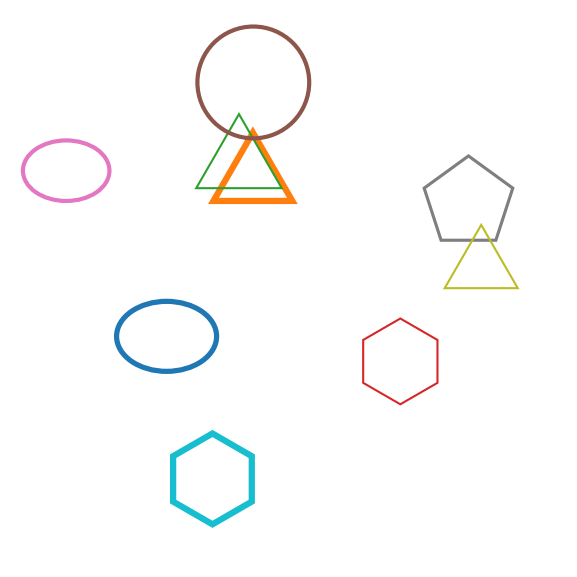[{"shape": "oval", "thickness": 2.5, "radius": 0.43, "center": [0.288, 0.417]}, {"shape": "triangle", "thickness": 3, "radius": 0.39, "center": [0.438, 0.691]}, {"shape": "triangle", "thickness": 1, "radius": 0.43, "center": [0.414, 0.716]}, {"shape": "hexagon", "thickness": 1, "radius": 0.37, "center": [0.693, 0.373]}, {"shape": "circle", "thickness": 2, "radius": 0.48, "center": [0.439, 0.856]}, {"shape": "oval", "thickness": 2, "radius": 0.37, "center": [0.115, 0.704]}, {"shape": "pentagon", "thickness": 1.5, "radius": 0.4, "center": [0.811, 0.648]}, {"shape": "triangle", "thickness": 1, "radius": 0.37, "center": [0.833, 0.537]}, {"shape": "hexagon", "thickness": 3, "radius": 0.39, "center": [0.368, 0.17]}]